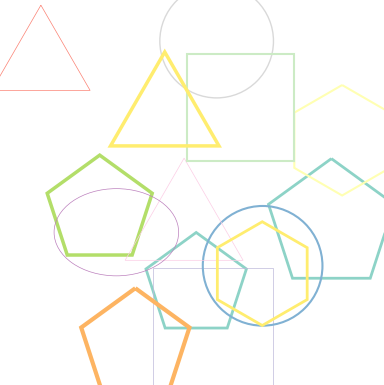[{"shape": "pentagon", "thickness": 2, "radius": 0.86, "center": [0.861, 0.416]}, {"shape": "pentagon", "thickness": 2, "radius": 0.69, "center": [0.51, 0.259]}, {"shape": "hexagon", "thickness": 1.5, "radius": 0.72, "center": [0.889, 0.636]}, {"shape": "square", "thickness": 0.5, "radius": 0.78, "center": [0.553, 0.147]}, {"shape": "triangle", "thickness": 0.5, "radius": 0.74, "center": [0.106, 0.839]}, {"shape": "circle", "thickness": 1.5, "radius": 0.78, "center": [0.682, 0.31]}, {"shape": "pentagon", "thickness": 3, "radius": 0.74, "center": [0.352, 0.104]}, {"shape": "pentagon", "thickness": 2.5, "radius": 0.72, "center": [0.259, 0.454]}, {"shape": "triangle", "thickness": 0.5, "radius": 0.88, "center": [0.478, 0.412]}, {"shape": "circle", "thickness": 1, "radius": 0.74, "center": [0.563, 0.893]}, {"shape": "oval", "thickness": 0.5, "radius": 0.81, "center": [0.302, 0.397]}, {"shape": "square", "thickness": 1.5, "radius": 0.7, "center": [0.625, 0.72]}, {"shape": "triangle", "thickness": 2.5, "radius": 0.81, "center": [0.428, 0.702]}, {"shape": "hexagon", "thickness": 2, "radius": 0.67, "center": [0.681, 0.289]}]